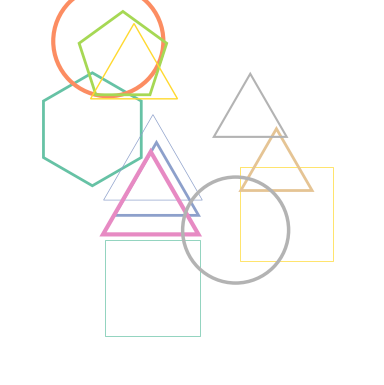[{"shape": "square", "thickness": 0.5, "radius": 0.62, "center": [0.396, 0.252]}, {"shape": "hexagon", "thickness": 2, "radius": 0.73, "center": [0.24, 0.664]}, {"shape": "circle", "thickness": 3, "radius": 0.71, "center": [0.281, 0.893]}, {"shape": "triangle", "thickness": 0.5, "radius": 0.74, "center": [0.397, 0.554]}, {"shape": "triangle", "thickness": 2, "radius": 0.63, "center": [0.406, 0.504]}, {"shape": "triangle", "thickness": 3, "radius": 0.72, "center": [0.391, 0.463]}, {"shape": "pentagon", "thickness": 2, "radius": 0.6, "center": [0.319, 0.851]}, {"shape": "square", "thickness": 0.5, "radius": 0.61, "center": [0.744, 0.445]}, {"shape": "triangle", "thickness": 1, "radius": 0.65, "center": [0.348, 0.809]}, {"shape": "triangle", "thickness": 2, "radius": 0.53, "center": [0.718, 0.559]}, {"shape": "triangle", "thickness": 1.5, "radius": 0.55, "center": [0.65, 0.699]}, {"shape": "circle", "thickness": 2.5, "radius": 0.69, "center": [0.612, 0.402]}]